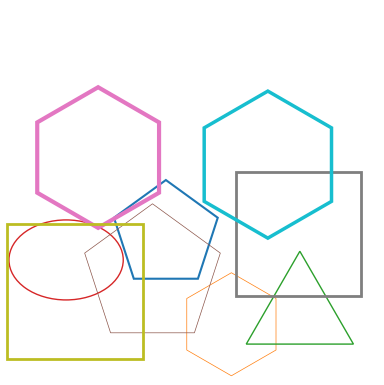[{"shape": "pentagon", "thickness": 1.5, "radius": 0.71, "center": [0.431, 0.391]}, {"shape": "hexagon", "thickness": 0.5, "radius": 0.67, "center": [0.601, 0.158]}, {"shape": "triangle", "thickness": 1, "radius": 0.8, "center": [0.779, 0.187]}, {"shape": "oval", "thickness": 1, "radius": 0.74, "center": [0.172, 0.325]}, {"shape": "pentagon", "thickness": 0.5, "radius": 0.93, "center": [0.396, 0.285]}, {"shape": "hexagon", "thickness": 3, "radius": 0.91, "center": [0.255, 0.591]}, {"shape": "square", "thickness": 2, "radius": 0.81, "center": [0.776, 0.392]}, {"shape": "square", "thickness": 2, "radius": 0.88, "center": [0.195, 0.243]}, {"shape": "hexagon", "thickness": 2.5, "radius": 0.95, "center": [0.696, 0.572]}]